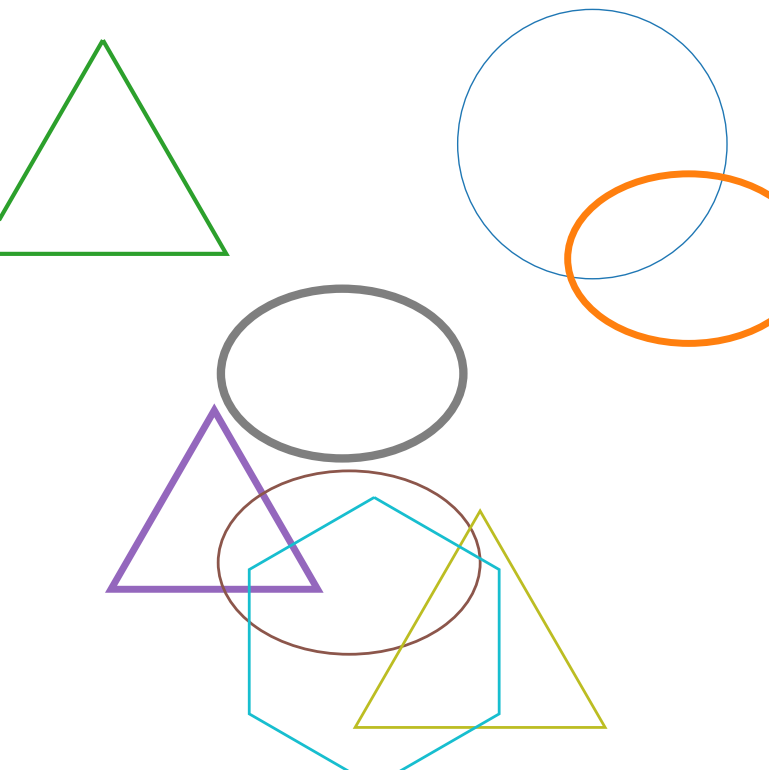[{"shape": "circle", "thickness": 0.5, "radius": 0.87, "center": [0.769, 0.813]}, {"shape": "oval", "thickness": 2.5, "radius": 0.79, "center": [0.895, 0.664]}, {"shape": "triangle", "thickness": 1.5, "radius": 0.92, "center": [0.134, 0.763]}, {"shape": "triangle", "thickness": 2.5, "radius": 0.77, "center": [0.278, 0.312]}, {"shape": "oval", "thickness": 1, "radius": 0.85, "center": [0.453, 0.269]}, {"shape": "oval", "thickness": 3, "radius": 0.79, "center": [0.444, 0.515]}, {"shape": "triangle", "thickness": 1, "radius": 0.94, "center": [0.624, 0.149]}, {"shape": "hexagon", "thickness": 1, "radius": 0.94, "center": [0.486, 0.167]}]